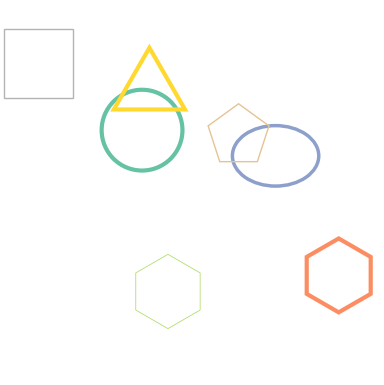[{"shape": "circle", "thickness": 3, "radius": 0.52, "center": [0.369, 0.662]}, {"shape": "hexagon", "thickness": 3, "radius": 0.48, "center": [0.88, 0.285]}, {"shape": "oval", "thickness": 2.5, "radius": 0.56, "center": [0.716, 0.595]}, {"shape": "hexagon", "thickness": 0.5, "radius": 0.48, "center": [0.436, 0.243]}, {"shape": "triangle", "thickness": 3, "radius": 0.53, "center": [0.388, 0.769]}, {"shape": "pentagon", "thickness": 1, "radius": 0.42, "center": [0.62, 0.647]}, {"shape": "square", "thickness": 1, "radius": 0.45, "center": [0.1, 0.834]}]